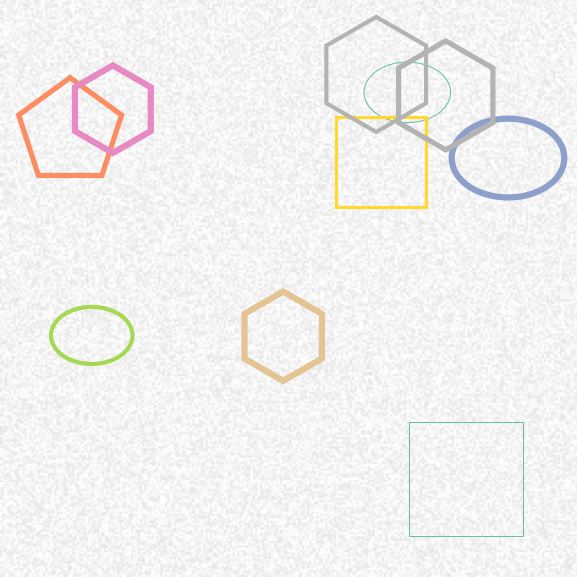[{"shape": "oval", "thickness": 0.5, "radius": 0.37, "center": [0.705, 0.839]}, {"shape": "square", "thickness": 0.5, "radius": 0.49, "center": [0.807, 0.17]}, {"shape": "pentagon", "thickness": 2.5, "radius": 0.47, "center": [0.121, 0.771]}, {"shape": "oval", "thickness": 3, "radius": 0.49, "center": [0.88, 0.725]}, {"shape": "hexagon", "thickness": 3, "radius": 0.38, "center": [0.195, 0.81]}, {"shape": "oval", "thickness": 2, "radius": 0.35, "center": [0.159, 0.418]}, {"shape": "square", "thickness": 1.5, "radius": 0.39, "center": [0.66, 0.719]}, {"shape": "hexagon", "thickness": 3, "radius": 0.39, "center": [0.49, 0.417]}, {"shape": "hexagon", "thickness": 2.5, "radius": 0.47, "center": [0.772, 0.834]}, {"shape": "hexagon", "thickness": 2, "radius": 0.5, "center": [0.651, 0.87]}]